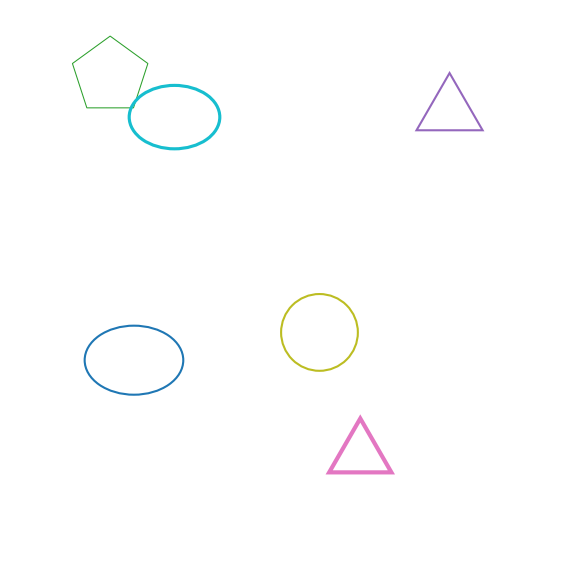[{"shape": "oval", "thickness": 1, "radius": 0.43, "center": [0.232, 0.375]}, {"shape": "pentagon", "thickness": 0.5, "radius": 0.34, "center": [0.191, 0.868]}, {"shape": "triangle", "thickness": 1, "radius": 0.33, "center": [0.778, 0.807]}, {"shape": "triangle", "thickness": 2, "radius": 0.31, "center": [0.624, 0.212]}, {"shape": "circle", "thickness": 1, "radius": 0.33, "center": [0.553, 0.424]}, {"shape": "oval", "thickness": 1.5, "radius": 0.39, "center": [0.302, 0.796]}]